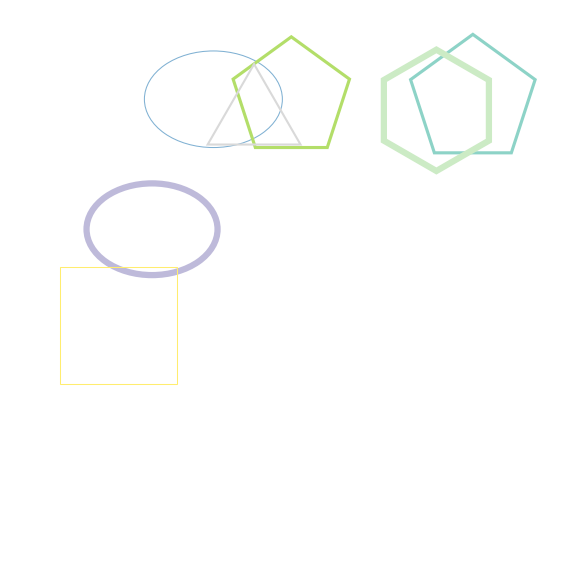[{"shape": "pentagon", "thickness": 1.5, "radius": 0.57, "center": [0.819, 0.826]}, {"shape": "oval", "thickness": 3, "radius": 0.57, "center": [0.263, 0.602]}, {"shape": "oval", "thickness": 0.5, "radius": 0.6, "center": [0.369, 0.827]}, {"shape": "pentagon", "thickness": 1.5, "radius": 0.53, "center": [0.504, 0.829]}, {"shape": "triangle", "thickness": 1, "radius": 0.46, "center": [0.44, 0.795]}, {"shape": "hexagon", "thickness": 3, "radius": 0.53, "center": [0.756, 0.808]}, {"shape": "square", "thickness": 0.5, "radius": 0.51, "center": [0.205, 0.435]}]